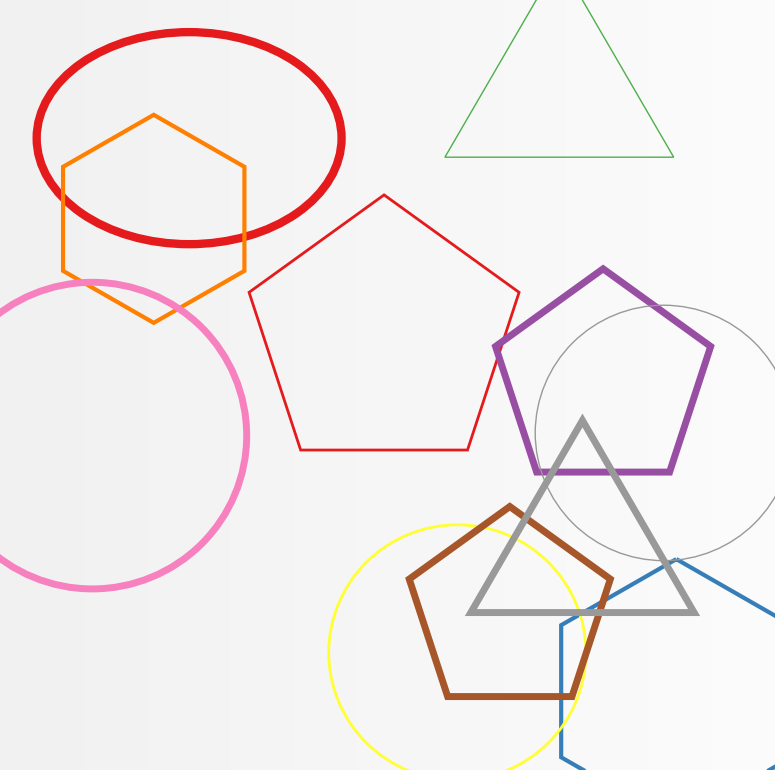[{"shape": "pentagon", "thickness": 1, "radius": 0.92, "center": [0.496, 0.564]}, {"shape": "oval", "thickness": 3, "radius": 0.98, "center": [0.244, 0.821]}, {"shape": "hexagon", "thickness": 1.5, "radius": 0.86, "center": [0.873, 0.102]}, {"shape": "triangle", "thickness": 0.5, "radius": 0.85, "center": [0.722, 0.881]}, {"shape": "pentagon", "thickness": 2.5, "radius": 0.73, "center": [0.778, 0.505]}, {"shape": "hexagon", "thickness": 1.5, "radius": 0.68, "center": [0.198, 0.716]}, {"shape": "circle", "thickness": 1, "radius": 0.83, "center": [0.59, 0.153]}, {"shape": "pentagon", "thickness": 2.5, "radius": 0.68, "center": [0.658, 0.206]}, {"shape": "circle", "thickness": 2.5, "radius": 1.0, "center": [0.119, 0.434]}, {"shape": "triangle", "thickness": 2.5, "radius": 0.83, "center": [0.752, 0.288]}, {"shape": "circle", "thickness": 0.5, "radius": 0.83, "center": [0.856, 0.438]}]